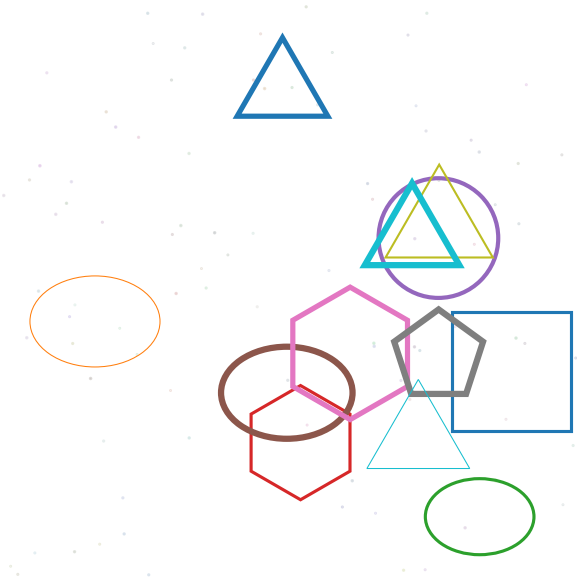[{"shape": "square", "thickness": 1.5, "radius": 0.52, "center": [0.885, 0.356]}, {"shape": "triangle", "thickness": 2.5, "radius": 0.45, "center": [0.489, 0.843]}, {"shape": "oval", "thickness": 0.5, "radius": 0.56, "center": [0.164, 0.443]}, {"shape": "oval", "thickness": 1.5, "radius": 0.47, "center": [0.831, 0.104]}, {"shape": "hexagon", "thickness": 1.5, "radius": 0.49, "center": [0.52, 0.233]}, {"shape": "circle", "thickness": 2, "radius": 0.52, "center": [0.759, 0.587]}, {"shape": "oval", "thickness": 3, "radius": 0.57, "center": [0.497, 0.319]}, {"shape": "hexagon", "thickness": 2.5, "radius": 0.57, "center": [0.606, 0.387]}, {"shape": "pentagon", "thickness": 3, "radius": 0.4, "center": [0.76, 0.382]}, {"shape": "triangle", "thickness": 1, "radius": 0.54, "center": [0.761, 0.607]}, {"shape": "triangle", "thickness": 3, "radius": 0.47, "center": [0.714, 0.587]}, {"shape": "triangle", "thickness": 0.5, "radius": 0.51, "center": [0.724, 0.239]}]